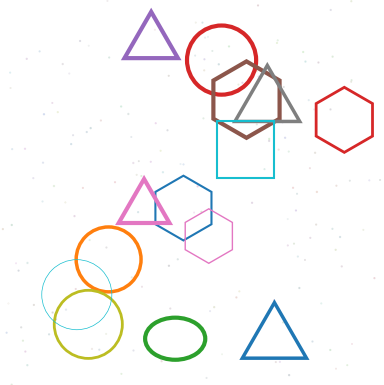[{"shape": "triangle", "thickness": 2.5, "radius": 0.48, "center": [0.713, 0.118]}, {"shape": "hexagon", "thickness": 1.5, "radius": 0.42, "center": [0.476, 0.46]}, {"shape": "circle", "thickness": 2.5, "radius": 0.42, "center": [0.282, 0.326]}, {"shape": "oval", "thickness": 3, "radius": 0.39, "center": [0.455, 0.12]}, {"shape": "circle", "thickness": 3, "radius": 0.45, "center": [0.576, 0.844]}, {"shape": "hexagon", "thickness": 2, "radius": 0.42, "center": [0.894, 0.689]}, {"shape": "triangle", "thickness": 3, "radius": 0.4, "center": [0.393, 0.889]}, {"shape": "hexagon", "thickness": 3, "radius": 0.5, "center": [0.64, 0.741]}, {"shape": "hexagon", "thickness": 1, "radius": 0.35, "center": [0.542, 0.387]}, {"shape": "triangle", "thickness": 3, "radius": 0.38, "center": [0.374, 0.459]}, {"shape": "triangle", "thickness": 2.5, "radius": 0.49, "center": [0.694, 0.733]}, {"shape": "circle", "thickness": 2, "radius": 0.44, "center": [0.229, 0.158]}, {"shape": "square", "thickness": 1.5, "radius": 0.37, "center": [0.637, 0.613]}, {"shape": "circle", "thickness": 0.5, "radius": 0.45, "center": [0.199, 0.235]}]